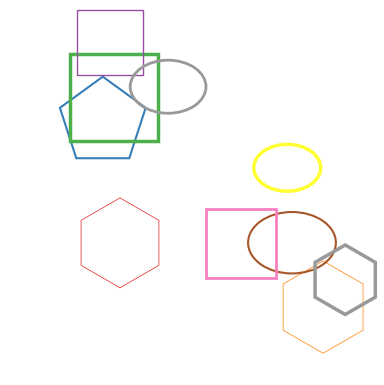[{"shape": "hexagon", "thickness": 0.5, "radius": 0.58, "center": [0.312, 0.369]}, {"shape": "pentagon", "thickness": 1.5, "radius": 0.59, "center": [0.267, 0.684]}, {"shape": "square", "thickness": 2.5, "radius": 0.57, "center": [0.297, 0.747]}, {"shape": "square", "thickness": 1, "radius": 0.42, "center": [0.286, 0.89]}, {"shape": "hexagon", "thickness": 0.5, "radius": 0.6, "center": [0.839, 0.202]}, {"shape": "oval", "thickness": 2.5, "radius": 0.43, "center": [0.746, 0.564]}, {"shape": "oval", "thickness": 1.5, "radius": 0.57, "center": [0.758, 0.37]}, {"shape": "square", "thickness": 2, "radius": 0.45, "center": [0.626, 0.368]}, {"shape": "hexagon", "thickness": 2.5, "radius": 0.45, "center": [0.897, 0.273]}, {"shape": "oval", "thickness": 2, "radius": 0.49, "center": [0.437, 0.775]}]